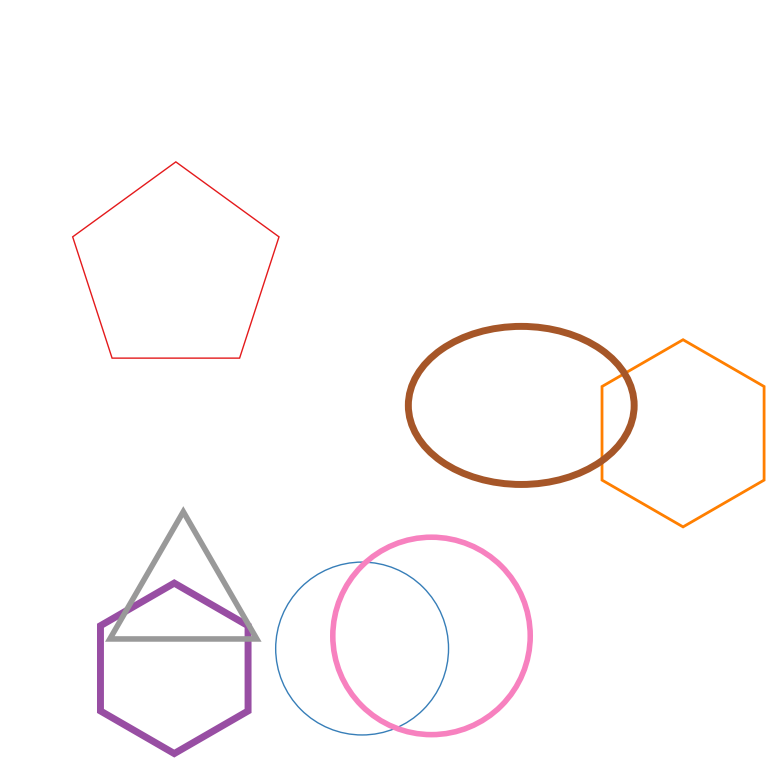[{"shape": "pentagon", "thickness": 0.5, "radius": 0.7, "center": [0.228, 0.649]}, {"shape": "circle", "thickness": 0.5, "radius": 0.56, "center": [0.47, 0.158]}, {"shape": "hexagon", "thickness": 2.5, "radius": 0.55, "center": [0.226, 0.132]}, {"shape": "hexagon", "thickness": 1, "radius": 0.61, "center": [0.887, 0.437]}, {"shape": "oval", "thickness": 2.5, "radius": 0.73, "center": [0.677, 0.473]}, {"shape": "circle", "thickness": 2, "radius": 0.64, "center": [0.56, 0.174]}, {"shape": "triangle", "thickness": 2, "radius": 0.55, "center": [0.238, 0.225]}]